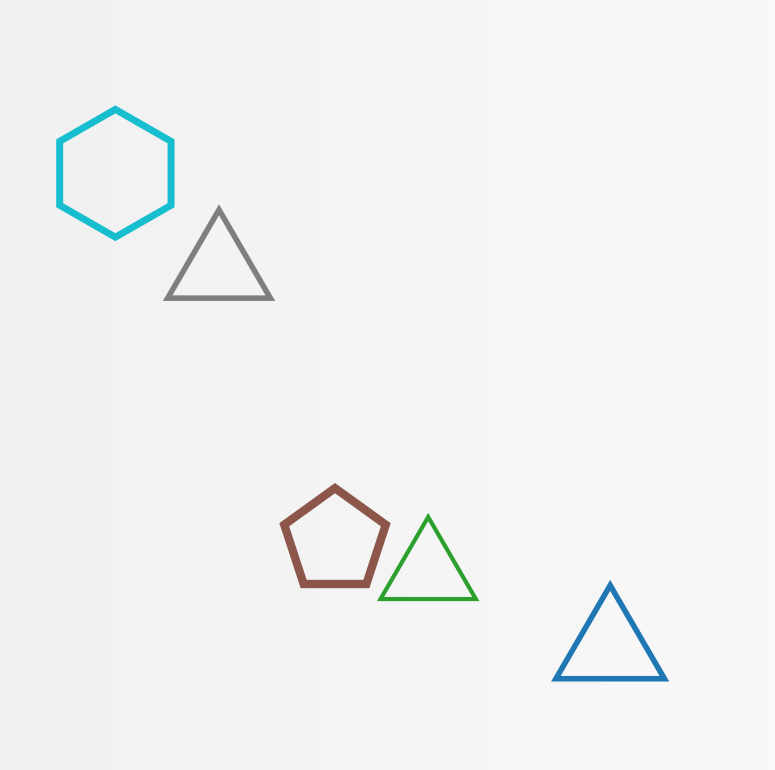[{"shape": "triangle", "thickness": 2, "radius": 0.4, "center": [0.787, 0.159]}, {"shape": "triangle", "thickness": 1.5, "radius": 0.36, "center": [0.553, 0.258]}, {"shape": "pentagon", "thickness": 3, "radius": 0.34, "center": [0.432, 0.297]}, {"shape": "triangle", "thickness": 2, "radius": 0.38, "center": [0.283, 0.651]}, {"shape": "hexagon", "thickness": 2.5, "radius": 0.41, "center": [0.149, 0.775]}]